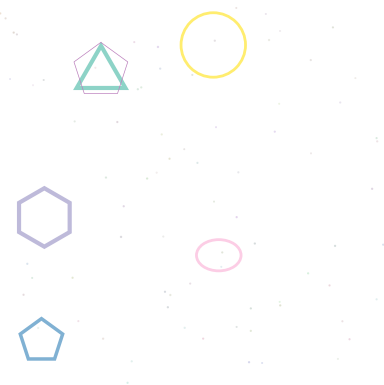[{"shape": "triangle", "thickness": 3, "radius": 0.37, "center": [0.262, 0.808]}, {"shape": "hexagon", "thickness": 3, "radius": 0.38, "center": [0.115, 0.435]}, {"shape": "pentagon", "thickness": 2.5, "radius": 0.29, "center": [0.108, 0.114]}, {"shape": "oval", "thickness": 2, "radius": 0.29, "center": [0.568, 0.337]}, {"shape": "pentagon", "thickness": 0.5, "radius": 0.37, "center": [0.262, 0.816]}, {"shape": "circle", "thickness": 2, "radius": 0.42, "center": [0.554, 0.883]}]